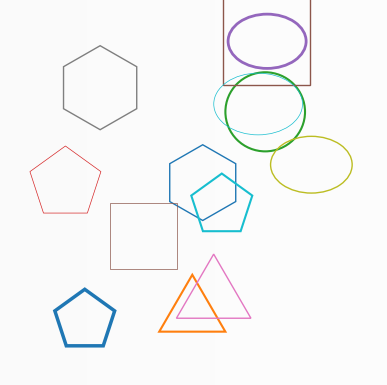[{"shape": "hexagon", "thickness": 1, "radius": 0.49, "center": [0.523, 0.526]}, {"shape": "pentagon", "thickness": 2.5, "radius": 0.41, "center": [0.219, 0.167]}, {"shape": "triangle", "thickness": 1.5, "radius": 0.49, "center": [0.496, 0.188]}, {"shape": "circle", "thickness": 1.5, "radius": 0.51, "center": [0.684, 0.71]}, {"shape": "pentagon", "thickness": 0.5, "radius": 0.48, "center": [0.169, 0.524]}, {"shape": "oval", "thickness": 2, "radius": 0.5, "center": [0.689, 0.893]}, {"shape": "square", "thickness": 1, "radius": 0.56, "center": [0.688, 0.892]}, {"shape": "square", "thickness": 0.5, "radius": 0.43, "center": [0.37, 0.387]}, {"shape": "triangle", "thickness": 1, "radius": 0.55, "center": [0.551, 0.229]}, {"shape": "hexagon", "thickness": 1, "radius": 0.55, "center": [0.258, 0.772]}, {"shape": "oval", "thickness": 1, "radius": 0.53, "center": [0.804, 0.572]}, {"shape": "pentagon", "thickness": 1.5, "radius": 0.41, "center": [0.572, 0.466]}, {"shape": "oval", "thickness": 0.5, "radius": 0.57, "center": [0.666, 0.73]}]